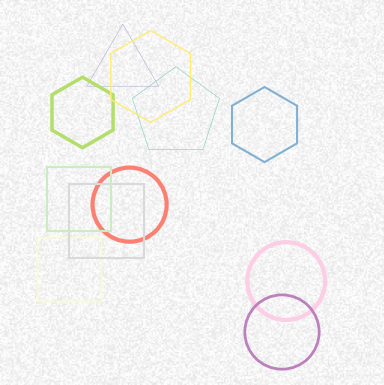[{"shape": "pentagon", "thickness": 0.5, "radius": 0.6, "center": [0.457, 0.708]}, {"shape": "square", "thickness": 1, "radius": 0.42, "center": [0.179, 0.302]}, {"shape": "triangle", "thickness": 0.5, "radius": 0.54, "center": [0.319, 0.83]}, {"shape": "circle", "thickness": 3, "radius": 0.48, "center": [0.337, 0.468]}, {"shape": "hexagon", "thickness": 1.5, "radius": 0.49, "center": [0.687, 0.676]}, {"shape": "hexagon", "thickness": 2.5, "radius": 0.46, "center": [0.214, 0.708]}, {"shape": "circle", "thickness": 3, "radius": 0.5, "center": [0.743, 0.27]}, {"shape": "square", "thickness": 1.5, "radius": 0.49, "center": [0.277, 0.426]}, {"shape": "circle", "thickness": 2, "radius": 0.48, "center": [0.732, 0.138]}, {"shape": "square", "thickness": 1.5, "radius": 0.42, "center": [0.205, 0.483]}, {"shape": "hexagon", "thickness": 1, "radius": 0.6, "center": [0.391, 0.801]}]